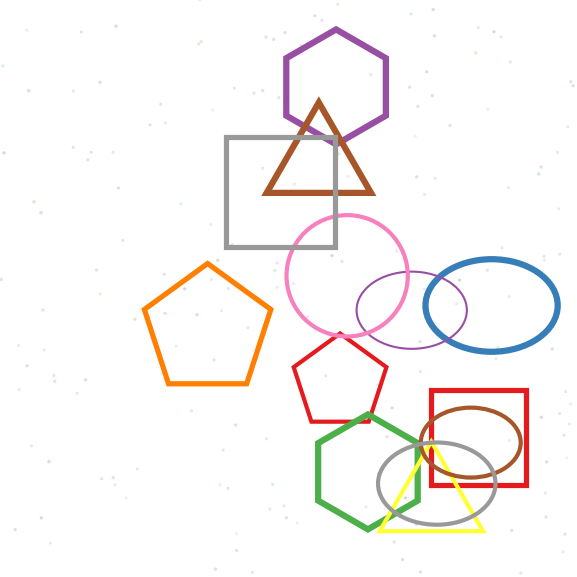[{"shape": "square", "thickness": 2.5, "radius": 0.41, "center": [0.828, 0.241]}, {"shape": "pentagon", "thickness": 2, "radius": 0.42, "center": [0.589, 0.337]}, {"shape": "oval", "thickness": 3, "radius": 0.57, "center": [0.851, 0.47]}, {"shape": "hexagon", "thickness": 3, "radius": 0.5, "center": [0.637, 0.182]}, {"shape": "hexagon", "thickness": 3, "radius": 0.5, "center": [0.582, 0.849]}, {"shape": "oval", "thickness": 1, "radius": 0.48, "center": [0.713, 0.462]}, {"shape": "pentagon", "thickness": 2.5, "radius": 0.58, "center": [0.359, 0.428]}, {"shape": "triangle", "thickness": 2, "radius": 0.52, "center": [0.747, 0.131]}, {"shape": "triangle", "thickness": 3, "radius": 0.52, "center": [0.552, 0.717]}, {"shape": "oval", "thickness": 2, "radius": 0.43, "center": [0.815, 0.233]}, {"shape": "circle", "thickness": 2, "radius": 0.53, "center": [0.601, 0.522]}, {"shape": "oval", "thickness": 2, "radius": 0.51, "center": [0.756, 0.162]}, {"shape": "square", "thickness": 2.5, "radius": 0.47, "center": [0.485, 0.667]}]